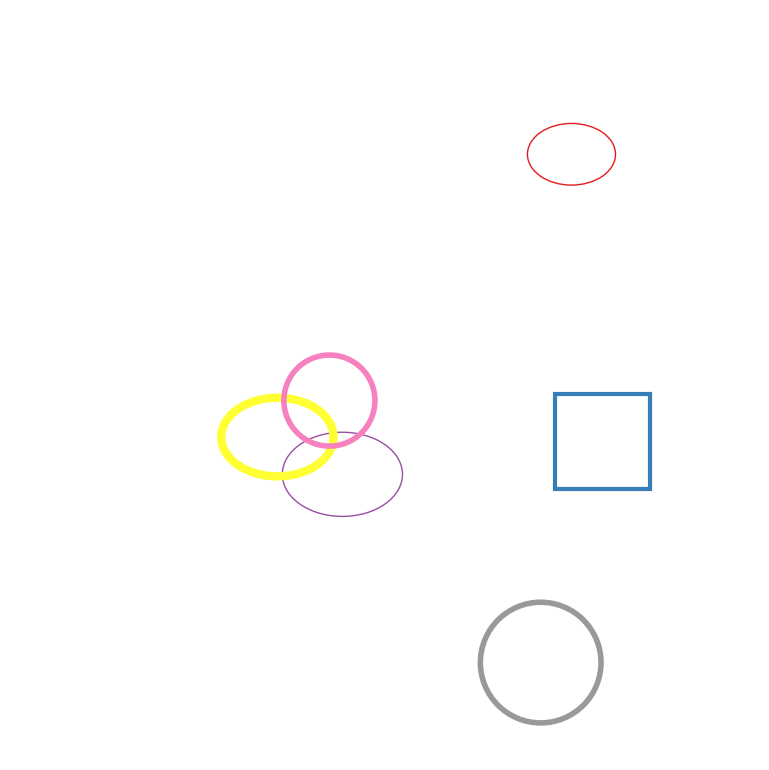[{"shape": "oval", "thickness": 0.5, "radius": 0.29, "center": [0.742, 0.8]}, {"shape": "square", "thickness": 1.5, "radius": 0.31, "center": [0.782, 0.427]}, {"shape": "oval", "thickness": 0.5, "radius": 0.39, "center": [0.445, 0.384]}, {"shape": "oval", "thickness": 3, "radius": 0.36, "center": [0.36, 0.432]}, {"shape": "circle", "thickness": 2, "radius": 0.3, "center": [0.428, 0.48]}, {"shape": "circle", "thickness": 2, "radius": 0.39, "center": [0.702, 0.14]}]